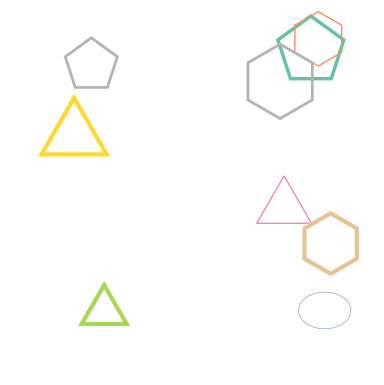[{"shape": "pentagon", "thickness": 2.5, "radius": 0.45, "center": [0.807, 0.868]}, {"shape": "hexagon", "thickness": 1, "radius": 0.35, "center": [0.827, 0.899]}, {"shape": "oval", "thickness": 0.5, "radius": 0.34, "center": [0.843, 0.194]}, {"shape": "triangle", "thickness": 1, "radius": 0.41, "center": [0.738, 0.461]}, {"shape": "triangle", "thickness": 3, "radius": 0.34, "center": [0.271, 0.192]}, {"shape": "triangle", "thickness": 3, "radius": 0.49, "center": [0.192, 0.648]}, {"shape": "hexagon", "thickness": 3, "radius": 0.39, "center": [0.859, 0.367]}, {"shape": "hexagon", "thickness": 2, "radius": 0.48, "center": [0.728, 0.789]}, {"shape": "pentagon", "thickness": 2, "radius": 0.36, "center": [0.237, 0.831]}]